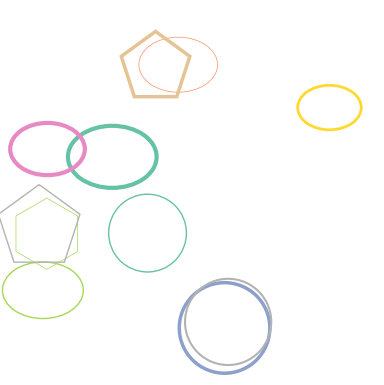[{"shape": "circle", "thickness": 1, "radius": 0.51, "center": [0.383, 0.395]}, {"shape": "oval", "thickness": 3, "radius": 0.58, "center": [0.292, 0.593]}, {"shape": "oval", "thickness": 0.5, "radius": 0.51, "center": [0.463, 0.832]}, {"shape": "circle", "thickness": 2.5, "radius": 0.59, "center": [0.583, 0.148]}, {"shape": "oval", "thickness": 3, "radius": 0.48, "center": [0.123, 0.613]}, {"shape": "oval", "thickness": 1, "radius": 0.53, "center": [0.111, 0.246]}, {"shape": "hexagon", "thickness": 0.5, "radius": 0.46, "center": [0.122, 0.393]}, {"shape": "oval", "thickness": 2, "radius": 0.41, "center": [0.856, 0.721]}, {"shape": "pentagon", "thickness": 2.5, "radius": 0.47, "center": [0.404, 0.825]}, {"shape": "pentagon", "thickness": 1, "radius": 0.56, "center": [0.102, 0.409]}, {"shape": "circle", "thickness": 1.5, "radius": 0.56, "center": [0.593, 0.164]}]